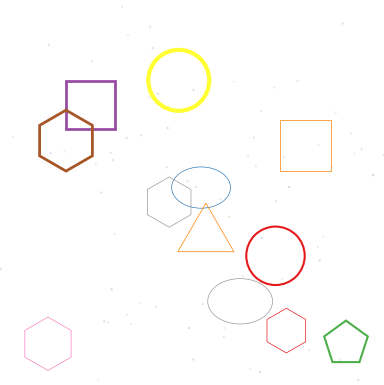[{"shape": "circle", "thickness": 1.5, "radius": 0.38, "center": [0.716, 0.336]}, {"shape": "hexagon", "thickness": 0.5, "radius": 0.29, "center": [0.744, 0.141]}, {"shape": "oval", "thickness": 0.5, "radius": 0.38, "center": [0.522, 0.513]}, {"shape": "pentagon", "thickness": 1.5, "radius": 0.3, "center": [0.899, 0.108]}, {"shape": "square", "thickness": 2, "radius": 0.32, "center": [0.235, 0.727]}, {"shape": "triangle", "thickness": 0.5, "radius": 0.42, "center": [0.535, 0.388]}, {"shape": "square", "thickness": 0.5, "radius": 0.33, "center": [0.793, 0.622]}, {"shape": "circle", "thickness": 3, "radius": 0.4, "center": [0.464, 0.791]}, {"shape": "hexagon", "thickness": 2, "radius": 0.4, "center": [0.171, 0.635]}, {"shape": "hexagon", "thickness": 0.5, "radius": 0.35, "center": [0.125, 0.107]}, {"shape": "oval", "thickness": 0.5, "radius": 0.42, "center": [0.624, 0.217]}, {"shape": "hexagon", "thickness": 0.5, "radius": 0.33, "center": [0.439, 0.475]}]